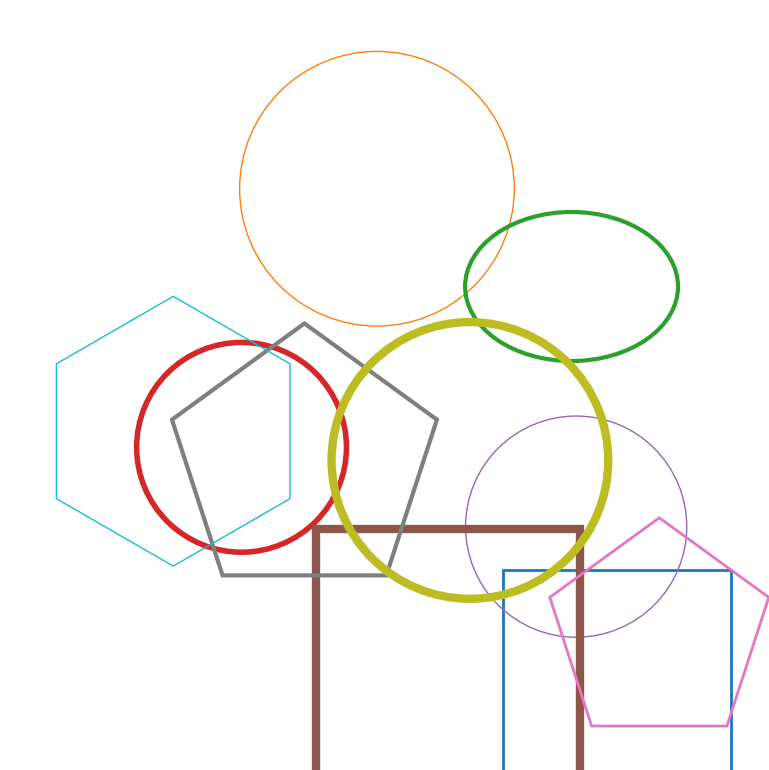[{"shape": "square", "thickness": 1, "radius": 0.74, "center": [0.801, 0.112]}, {"shape": "circle", "thickness": 0.5, "radius": 0.89, "center": [0.49, 0.755]}, {"shape": "oval", "thickness": 1.5, "radius": 0.69, "center": [0.742, 0.628]}, {"shape": "circle", "thickness": 2, "radius": 0.68, "center": [0.314, 0.419]}, {"shape": "circle", "thickness": 0.5, "radius": 0.72, "center": [0.748, 0.316]}, {"shape": "square", "thickness": 3, "radius": 0.86, "center": [0.582, 0.141]}, {"shape": "pentagon", "thickness": 1, "radius": 0.75, "center": [0.856, 0.178]}, {"shape": "pentagon", "thickness": 1.5, "radius": 0.9, "center": [0.395, 0.399]}, {"shape": "circle", "thickness": 3, "radius": 0.9, "center": [0.61, 0.402]}, {"shape": "hexagon", "thickness": 0.5, "radius": 0.88, "center": [0.225, 0.44]}]